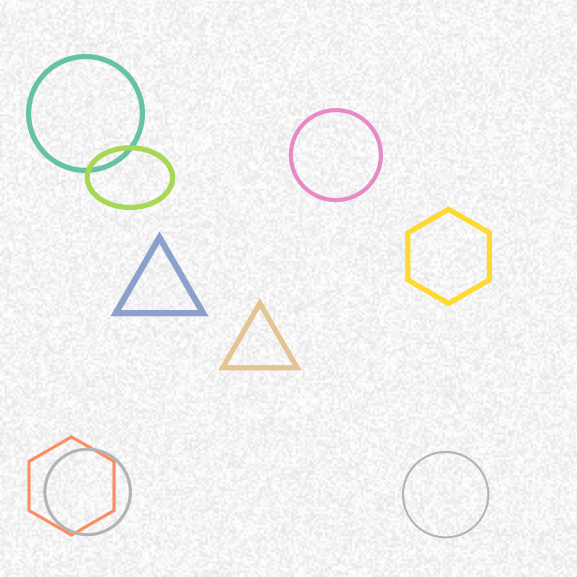[{"shape": "circle", "thickness": 2.5, "radius": 0.49, "center": [0.148, 0.803]}, {"shape": "hexagon", "thickness": 1.5, "radius": 0.42, "center": [0.124, 0.158]}, {"shape": "triangle", "thickness": 3, "radius": 0.44, "center": [0.276, 0.501]}, {"shape": "circle", "thickness": 2, "radius": 0.39, "center": [0.582, 0.731]}, {"shape": "oval", "thickness": 2.5, "radius": 0.37, "center": [0.225, 0.692]}, {"shape": "hexagon", "thickness": 2.5, "radius": 0.41, "center": [0.777, 0.555]}, {"shape": "triangle", "thickness": 2.5, "radius": 0.37, "center": [0.45, 0.4]}, {"shape": "circle", "thickness": 1.5, "radius": 0.37, "center": [0.152, 0.147]}, {"shape": "circle", "thickness": 1, "radius": 0.37, "center": [0.772, 0.143]}]